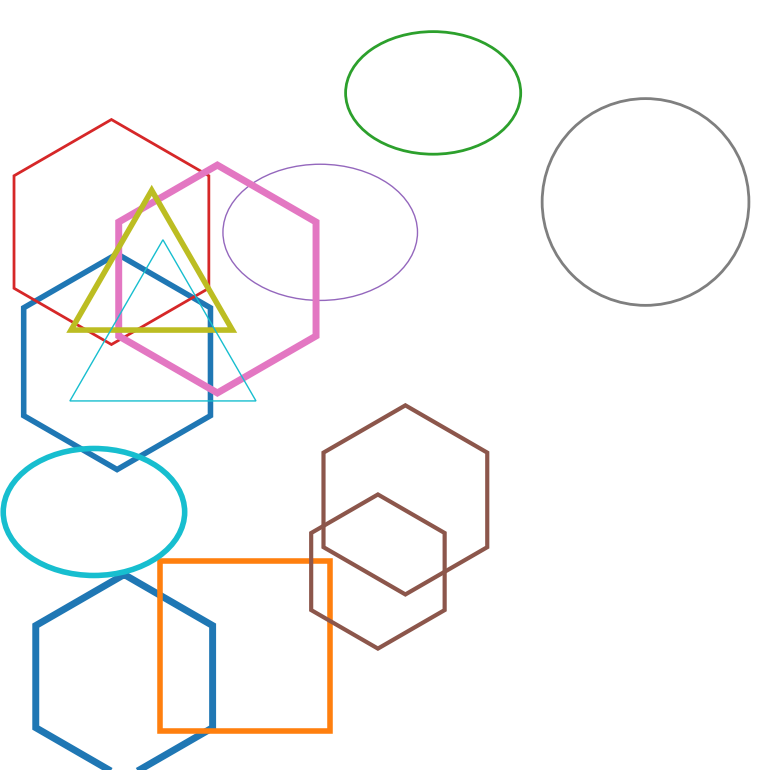[{"shape": "hexagon", "thickness": 2, "radius": 0.7, "center": [0.152, 0.53]}, {"shape": "hexagon", "thickness": 2.5, "radius": 0.66, "center": [0.161, 0.121]}, {"shape": "square", "thickness": 2, "radius": 0.55, "center": [0.319, 0.161]}, {"shape": "oval", "thickness": 1, "radius": 0.57, "center": [0.563, 0.879]}, {"shape": "hexagon", "thickness": 1, "radius": 0.73, "center": [0.145, 0.699]}, {"shape": "oval", "thickness": 0.5, "radius": 0.63, "center": [0.416, 0.698]}, {"shape": "hexagon", "thickness": 1.5, "radius": 0.5, "center": [0.491, 0.258]}, {"shape": "hexagon", "thickness": 1.5, "radius": 0.61, "center": [0.526, 0.351]}, {"shape": "hexagon", "thickness": 2.5, "radius": 0.74, "center": [0.282, 0.638]}, {"shape": "circle", "thickness": 1, "radius": 0.67, "center": [0.838, 0.738]}, {"shape": "triangle", "thickness": 2, "radius": 0.6, "center": [0.197, 0.632]}, {"shape": "oval", "thickness": 2, "radius": 0.59, "center": [0.122, 0.335]}, {"shape": "triangle", "thickness": 0.5, "radius": 0.7, "center": [0.212, 0.549]}]